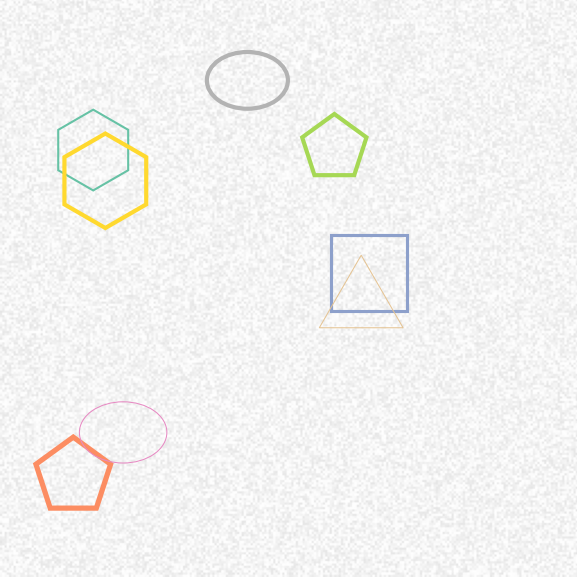[{"shape": "hexagon", "thickness": 1, "radius": 0.35, "center": [0.161, 0.739]}, {"shape": "pentagon", "thickness": 2.5, "radius": 0.34, "center": [0.127, 0.174]}, {"shape": "square", "thickness": 1.5, "radius": 0.33, "center": [0.639, 0.526]}, {"shape": "oval", "thickness": 0.5, "radius": 0.38, "center": [0.213, 0.25]}, {"shape": "pentagon", "thickness": 2, "radius": 0.29, "center": [0.579, 0.743]}, {"shape": "hexagon", "thickness": 2, "radius": 0.41, "center": [0.182, 0.686]}, {"shape": "triangle", "thickness": 0.5, "radius": 0.42, "center": [0.625, 0.473]}, {"shape": "oval", "thickness": 2, "radius": 0.35, "center": [0.428, 0.86]}]